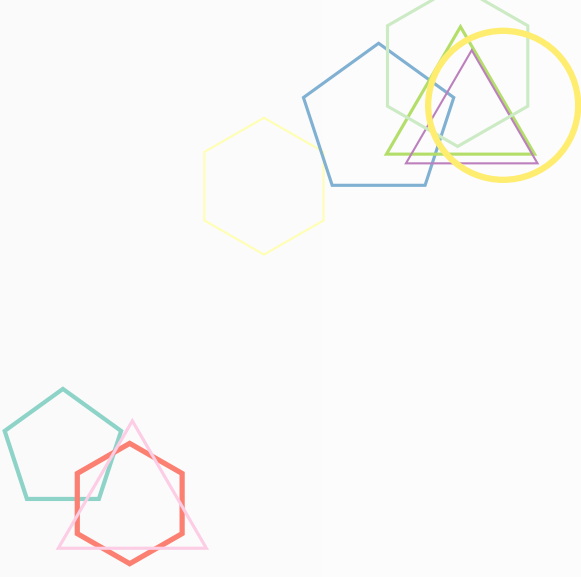[{"shape": "pentagon", "thickness": 2, "radius": 0.53, "center": [0.108, 0.22]}, {"shape": "hexagon", "thickness": 1, "radius": 0.59, "center": [0.454, 0.677]}, {"shape": "hexagon", "thickness": 2.5, "radius": 0.52, "center": [0.223, 0.127]}, {"shape": "pentagon", "thickness": 1.5, "radius": 0.68, "center": [0.651, 0.788]}, {"shape": "triangle", "thickness": 1.5, "radius": 0.74, "center": [0.792, 0.806]}, {"shape": "triangle", "thickness": 1.5, "radius": 0.74, "center": [0.228, 0.123]}, {"shape": "triangle", "thickness": 1, "radius": 0.65, "center": [0.812, 0.782]}, {"shape": "hexagon", "thickness": 1.5, "radius": 0.7, "center": [0.787, 0.885]}, {"shape": "circle", "thickness": 3, "radius": 0.65, "center": [0.866, 0.817]}]